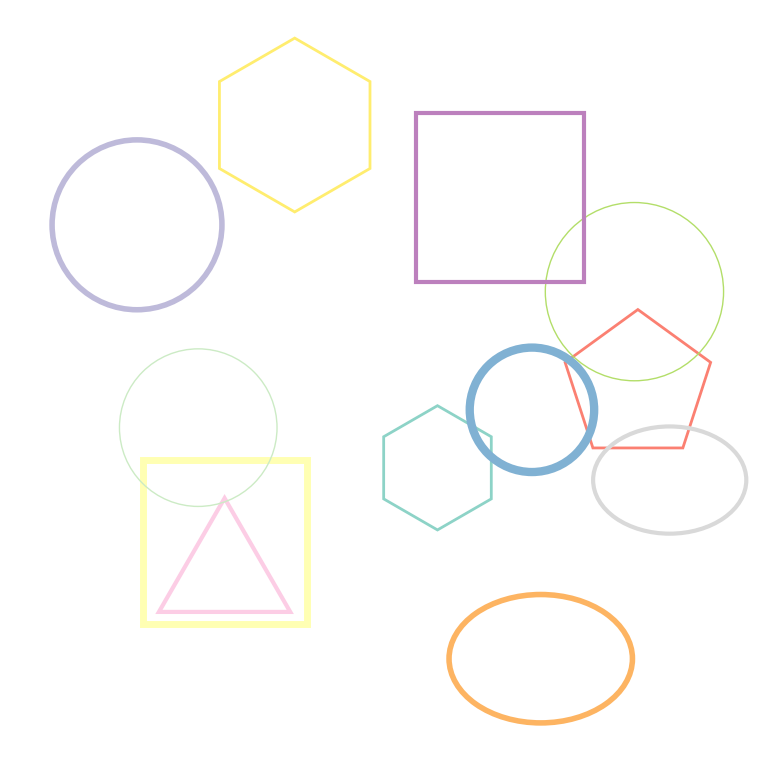[{"shape": "hexagon", "thickness": 1, "radius": 0.4, "center": [0.568, 0.392]}, {"shape": "square", "thickness": 2.5, "radius": 0.53, "center": [0.292, 0.296]}, {"shape": "circle", "thickness": 2, "radius": 0.55, "center": [0.178, 0.708]}, {"shape": "pentagon", "thickness": 1, "radius": 0.5, "center": [0.828, 0.499]}, {"shape": "circle", "thickness": 3, "radius": 0.4, "center": [0.691, 0.468]}, {"shape": "oval", "thickness": 2, "radius": 0.6, "center": [0.702, 0.145]}, {"shape": "circle", "thickness": 0.5, "radius": 0.58, "center": [0.824, 0.621]}, {"shape": "triangle", "thickness": 1.5, "radius": 0.49, "center": [0.292, 0.255]}, {"shape": "oval", "thickness": 1.5, "radius": 0.5, "center": [0.87, 0.377]}, {"shape": "square", "thickness": 1.5, "radius": 0.55, "center": [0.649, 0.744]}, {"shape": "circle", "thickness": 0.5, "radius": 0.51, "center": [0.257, 0.445]}, {"shape": "hexagon", "thickness": 1, "radius": 0.56, "center": [0.383, 0.838]}]